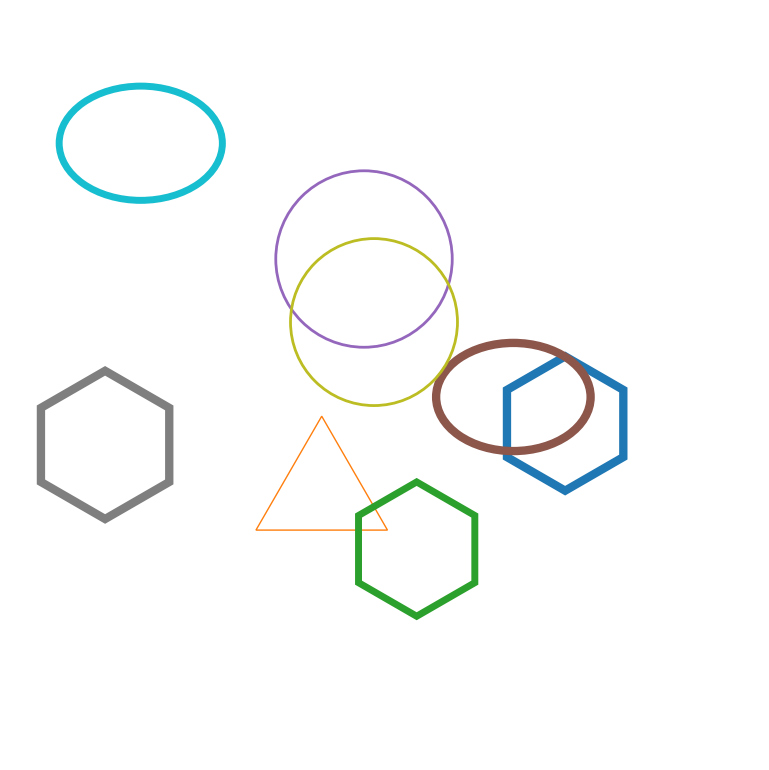[{"shape": "hexagon", "thickness": 3, "radius": 0.44, "center": [0.734, 0.45]}, {"shape": "triangle", "thickness": 0.5, "radius": 0.49, "center": [0.418, 0.361]}, {"shape": "hexagon", "thickness": 2.5, "radius": 0.44, "center": [0.541, 0.287]}, {"shape": "circle", "thickness": 1, "radius": 0.57, "center": [0.473, 0.664]}, {"shape": "oval", "thickness": 3, "radius": 0.5, "center": [0.667, 0.484]}, {"shape": "hexagon", "thickness": 3, "radius": 0.48, "center": [0.136, 0.422]}, {"shape": "circle", "thickness": 1, "radius": 0.54, "center": [0.486, 0.582]}, {"shape": "oval", "thickness": 2.5, "radius": 0.53, "center": [0.183, 0.814]}]